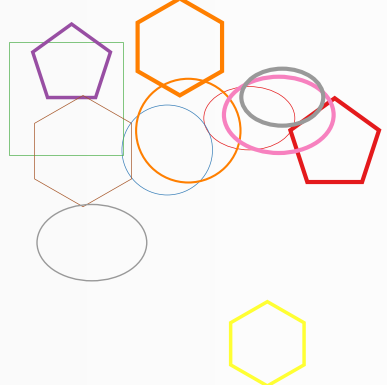[{"shape": "oval", "thickness": 0.5, "radius": 0.59, "center": [0.643, 0.693]}, {"shape": "pentagon", "thickness": 3, "radius": 0.6, "center": [0.864, 0.625]}, {"shape": "circle", "thickness": 0.5, "radius": 0.58, "center": [0.432, 0.61]}, {"shape": "square", "thickness": 0.5, "radius": 0.74, "center": [0.17, 0.744]}, {"shape": "pentagon", "thickness": 2.5, "radius": 0.53, "center": [0.185, 0.832]}, {"shape": "circle", "thickness": 1.5, "radius": 0.67, "center": [0.486, 0.661]}, {"shape": "hexagon", "thickness": 3, "radius": 0.63, "center": [0.464, 0.878]}, {"shape": "hexagon", "thickness": 2.5, "radius": 0.55, "center": [0.69, 0.107]}, {"shape": "hexagon", "thickness": 0.5, "radius": 0.72, "center": [0.214, 0.607]}, {"shape": "oval", "thickness": 3, "radius": 0.71, "center": [0.719, 0.702]}, {"shape": "oval", "thickness": 3, "radius": 0.53, "center": [0.728, 0.748]}, {"shape": "oval", "thickness": 1, "radius": 0.71, "center": [0.237, 0.37]}]